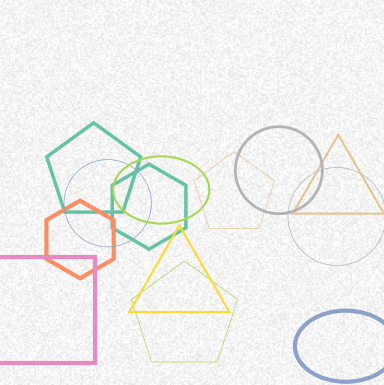[{"shape": "pentagon", "thickness": 2.5, "radius": 0.64, "center": [0.243, 0.553]}, {"shape": "hexagon", "thickness": 2.5, "radius": 0.55, "center": [0.387, 0.463]}, {"shape": "hexagon", "thickness": 3, "radius": 0.5, "center": [0.208, 0.378]}, {"shape": "oval", "thickness": 3, "radius": 0.66, "center": [0.898, 0.101]}, {"shape": "circle", "thickness": 0.5, "radius": 0.57, "center": [0.28, 0.472]}, {"shape": "square", "thickness": 3, "radius": 0.69, "center": [0.108, 0.195]}, {"shape": "pentagon", "thickness": 0.5, "radius": 0.73, "center": [0.479, 0.177]}, {"shape": "oval", "thickness": 1.5, "radius": 0.62, "center": [0.419, 0.507]}, {"shape": "triangle", "thickness": 1.5, "radius": 0.75, "center": [0.466, 0.265]}, {"shape": "pentagon", "thickness": 0.5, "radius": 0.55, "center": [0.608, 0.496]}, {"shape": "triangle", "thickness": 1.5, "radius": 0.68, "center": [0.879, 0.514]}, {"shape": "circle", "thickness": 2, "radius": 0.56, "center": [0.724, 0.558]}, {"shape": "circle", "thickness": 0.5, "radius": 0.64, "center": [0.875, 0.438]}]